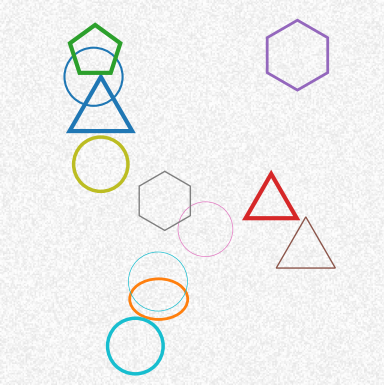[{"shape": "triangle", "thickness": 3, "radius": 0.47, "center": [0.262, 0.706]}, {"shape": "circle", "thickness": 1.5, "radius": 0.38, "center": [0.243, 0.801]}, {"shape": "oval", "thickness": 2, "radius": 0.38, "center": [0.412, 0.223]}, {"shape": "pentagon", "thickness": 3, "radius": 0.34, "center": [0.247, 0.866]}, {"shape": "triangle", "thickness": 3, "radius": 0.38, "center": [0.704, 0.472]}, {"shape": "hexagon", "thickness": 2, "radius": 0.45, "center": [0.773, 0.857]}, {"shape": "triangle", "thickness": 1, "radius": 0.44, "center": [0.794, 0.348]}, {"shape": "circle", "thickness": 0.5, "radius": 0.36, "center": [0.534, 0.405]}, {"shape": "hexagon", "thickness": 1, "radius": 0.38, "center": [0.428, 0.478]}, {"shape": "circle", "thickness": 2.5, "radius": 0.35, "center": [0.262, 0.573]}, {"shape": "circle", "thickness": 0.5, "radius": 0.38, "center": [0.41, 0.269]}, {"shape": "circle", "thickness": 2.5, "radius": 0.36, "center": [0.352, 0.101]}]